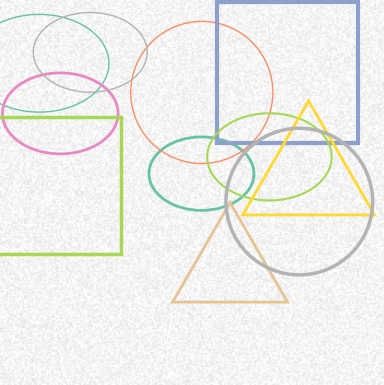[{"shape": "oval", "thickness": 2, "radius": 0.68, "center": [0.523, 0.549]}, {"shape": "oval", "thickness": 1, "radius": 0.91, "center": [0.102, 0.836]}, {"shape": "circle", "thickness": 1, "radius": 0.92, "center": [0.524, 0.76]}, {"shape": "square", "thickness": 3, "radius": 0.92, "center": [0.747, 0.813]}, {"shape": "oval", "thickness": 2, "radius": 0.75, "center": [0.157, 0.705]}, {"shape": "square", "thickness": 2.5, "radius": 0.89, "center": [0.136, 0.519]}, {"shape": "oval", "thickness": 1.5, "radius": 0.81, "center": [0.7, 0.593]}, {"shape": "triangle", "thickness": 2, "radius": 0.99, "center": [0.802, 0.541]}, {"shape": "triangle", "thickness": 2, "radius": 0.86, "center": [0.598, 0.302]}, {"shape": "oval", "thickness": 1, "radius": 0.74, "center": [0.234, 0.864]}, {"shape": "circle", "thickness": 2.5, "radius": 0.95, "center": [0.777, 0.476]}]